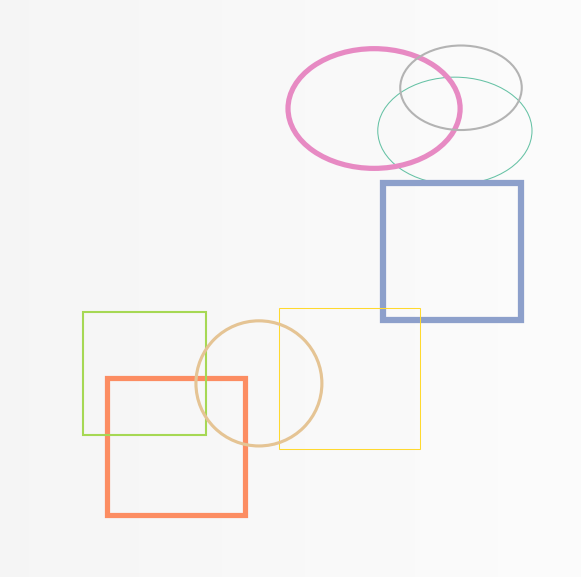[{"shape": "oval", "thickness": 0.5, "radius": 0.66, "center": [0.783, 0.773]}, {"shape": "square", "thickness": 2.5, "radius": 0.59, "center": [0.303, 0.226]}, {"shape": "square", "thickness": 3, "radius": 0.59, "center": [0.778, 0.564]}, {"shape": "oval", "thickness": 2.5, "radius": 0.74, "center": [0.644, 0.811]}, {"shape": "square", "thickness": 1, "radius": 0.53, "center": [0.248, 0.352]}, {"shape": "square", "thickness": 0.5, "radius": 0.61, "center": [0.602, 0.343]}, {"shape": "circle", "thickness": 1.5, "radius": 0.54, "center": [0.445, 0.335]}, {"shape": "oval", "thickness": 1, "radius": 0.52, "center": [0.793, 0.847]}]